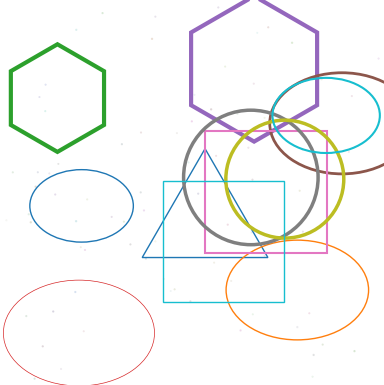[{"shape": "triangle", "thickness": 1, "radius": 0.94, "center": [0.533, 0.425]}, {"shape": "oval", "thickness": 1, "radius": 0.67, "center": [0.212, 0.465]}, {"shape": "oval", "thickness": 1, "radius": 0.93, "center": [0.772, 0.247]}, {"shape": "hexagon", "thickness": 3, "radius": 0.7, "center": [0.149, 0.745]}, {"shape": "oval", "thickness": 0.5, "radius": 0.98, "center": [0.205, 0.135]}, {"shape": "hexagon", "thickness": 3, "radius": 0.94, "center": [0.66, 0.821]}, {"shape": "oval", "thickness": 2, "radius": 0.94, "center": [0.888, 0.68]}, {"shape": "square", "thickness": 1.5, "radius": 0.79, "center": [0.691, 0.501]}, {"shape": "circle", "thickness": 2.5, "radius": 0.87, "center": [0.652, 0.539]}, {"shape": "circle", "thickness": 2.5, "radius": 0.77, "center": [0.74, 0.535]}, {"shape": "oval", "thickness": 1.5, "radius": 0.7, "center": [0.847, 0.7]}, {"shape": "square", "thickness": 1, "radius": 0.79, "center": [0.58, 0.372]}]